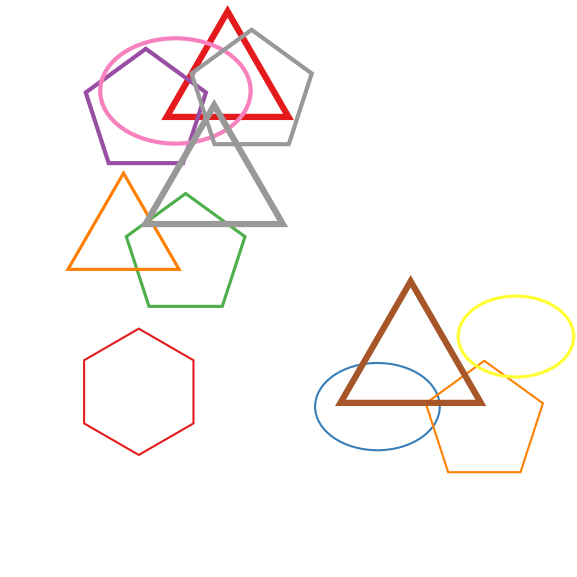[{"shape": "triangle", "thickness": 3, "radius": 0.61, "center": [0.394, 0.858]}, {"shape": "hexagon", "thickness": 1, "radius": 0.55, "center": [0.24, 0.321]}, {"shape": "oval", "thickness": 1, "radius": 0.54, "center": [0.654, 0.295]}, {"shape": "pentagon", "thickness": 1.5, "radius": 0.54, "center": [0.321, 0.556]}, {"shape": "pentagon", "thickness": 2, "radius": 0.55, "center": [0.253, 0.805]}, {"shape": "pentagon", "thickness": 1, "radius": 0.53, "center": [0.839, 0.268]}, {"shape": "triangle", "thickness": 1.5, "radius": 0.56, "center": [0.214, 0.588]}, {"shape": "oval", "thickness": 1.5, "radius": 0.5, "center": [0.893, 0.416]}, {"shape": "triangle", "thickness": 3, "radius": 0.7, "center": [0.711, 0.372]}, {"shape": "oval", "thickness": 2, "radius": 0.65, "center": [0.304, 0.842]}, {"shape": "pentagon", "thickness": 2, "radius": 0.55, "center": [0.436, 0.838]}, {"shape": "triangle", "thickness": 3, "radius": 0.69, "center": [0.371, 0.68]}]